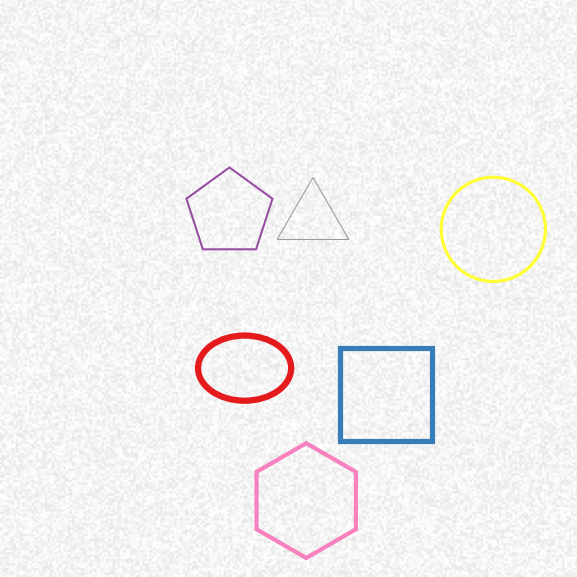[{"shape": "oval", "thickness": 3, "radius": 0.4, "center": [0.424, 0.362]}, {"shape": "square", "thickness": 2.5, "radius": 0.4, "center": [0.669, 0.316]}, {"shape": "pentagon", "thickness": 1, "radius": 0.39, "center": [0.397, 0.631]}, {"shape": "circle", "thickness": 1.5, "radius": 0.45, "center": [0.854, 0.602]}, {"shape": "hexagon", "thickness": 2, "radius": 0.5, "center": [0.53, 0.132]}, {"shape": "triangle", "thickness": 0.5, "radius": 0.36, "center": [0.542, 0.62]}]